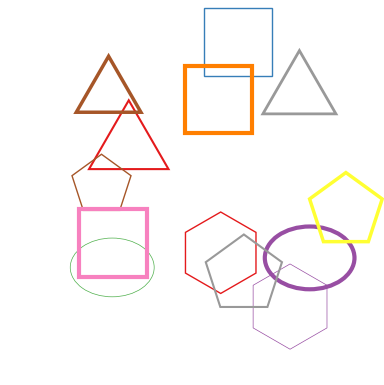[{"shape": "hexagon", "thickness": 1, "radius": 0.53, "center": [0.573, 0.344]}, {"shape": "triangle", "thickness": 1.5, "radius": 0.6, "center": [0.334, 0.62]}, {"shape": "square", "thickness": 1, "radius": 0.44, "center": [0.619, 0.89]}, {"shape": "oval", "thickness": 0.5, "radius": 0.54, "center": [0.291, 0.305]}, {"shape": "oval", "thickness": 3, "radius": 0.58, "center": [0.804, 0.33]}, {"shape": "hexagon", "thickness": 0.5, "radius": 0.55, "center": [0.753, 0.204]}, {"shape": "square", "thickness": 3, "radius": 0.43, "center": [0.568, 0.743]}, {"shape": "pentagon", "thickness": 2.5, "radius": 0.5, "center": [0.898, 0.453]}, {"shape": "triangle", "thickness": 2.5, "radius": 0.48, "center": [0.282, 0.757]}, {"shape": "pentagon", "thickness": 1, "radius": 0.4, "center": [0.264, 0.519]}, {"shape": "square", "thickness": 3, "radius": 0.44, "center": [0.293, 0.368]}, {"shape": "triangle", "thickness": 2, "radius": 0.55, "center": [0.778, 0.759]}, {"shape": "pentagon", "thickness": 1.5, "radius": 0.52, "center": [0.633, 0.287]}]